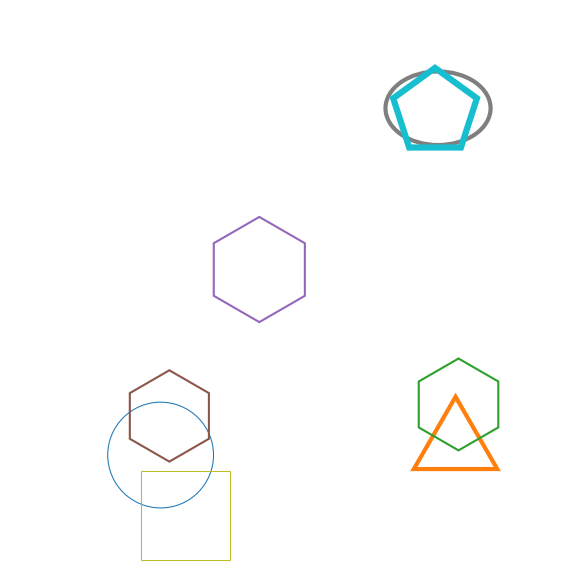[{"shape": "circle", "thickness": 0.5, "radius": 0.46, "center": [0.278, 0.211]}, {"shape": "triangle", "thickness": 2, "radius": 0.42, "center": [0.789, 0.229]}, {"shape": "hexagon", "thickness": 1, "radius": 0.4, "center": [0.794, 0.299]}, {"shape": "hexagon", "thickness": 1, "radius": 0.46, "center": [0.449, 0.532]}, {"shape": "hexagon", "thickness": 1, "radius": 0.4, "center": [0.293, 0.279]}, {"shape": "oval", "thickness": 2, "radius": 0.45, "center": [0.759, 0.812]}, {"shape": "square", "thickness": 0.5, "radius": 0.38, "center": [0.321, 0.106]}, {"shape": "pentagon", "thickness": 3, "radius": 0.38, "center": [0.753, 0.805]}]